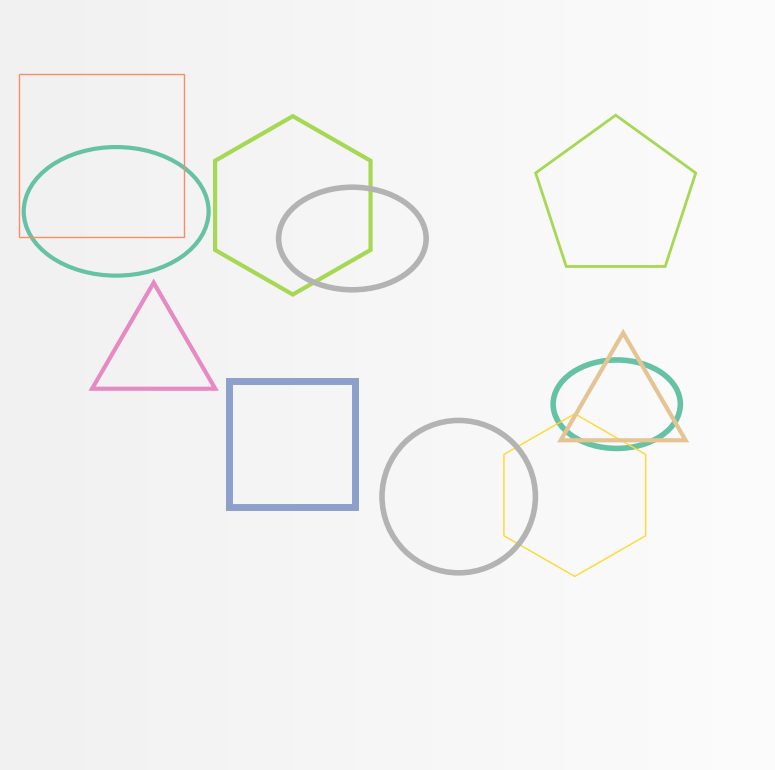[{"shape": "oval", "thickness": 2, "radius": 0.41, "center": [0.796, 0.475]}, {"shape": "oval", "thickness": 1.5, "radius": 0.6, "center": [0.15, 0.726]}, {"shape": "square", "thickness": 0.5, "radius": 0.53, "center": [0.131, 0.798]}, {"shape": "square", "thickness": 2.5, "radius": 0.41, "center": [0.377, 0.423]}, {"shape": "triangle", "thickness": 1.5, "radius": 0.46, "center": [0.198, 0.541]}, {"shape": "hexagon", "thickness": 1.5, "radius": 0.58, "center": [0.378, 0.733]}, {"shape": "pentagon", "thickness": 1, "radius": 0.54, "center": [0.794, 0.742]}, {"shape": "hexagon", "thickness": 0.5, "radius": 0.53, "center": [0.742, 0.357]}, {"shape": "triangle", "thickness": 1.5, "radius": 0.47, "center": [0.804, 0.475]}, {"shape": "oval", "thickness": 2, "radius": 0.48, "center": [0.455, 0.69]}, {"shape": "circle", "thickness": 2, "radius": 0.49, "center": [0.592, 0.355]}]